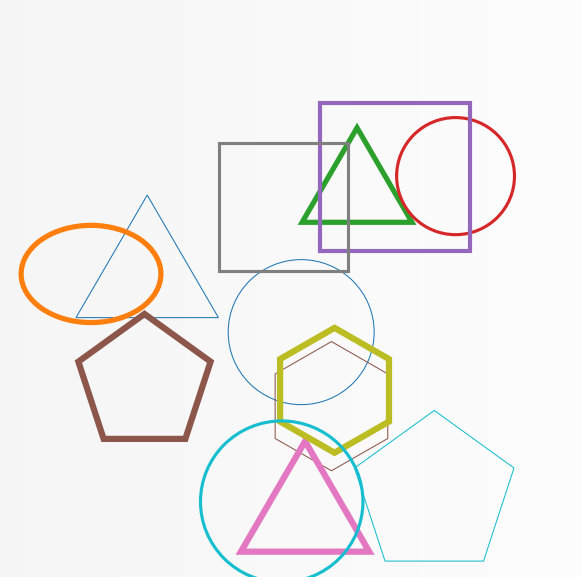[{"shape": "triangle", "thickness": 0.5, "radius": 0.71, "center": [0.253, 0.52]}, {"shape": "circle", "thickness": 0.5, "radius": 0.63, "center": [0.518, 0.424]}, {"shape": "oval", "thickness": 2.5, "radius": 0.6, "center": [0.157, 0.525]}, {"shape": "triangle", "thickness": 2.5, "radius": 0.55, "center": [0.614, 0.669]}, {"shape": "circle", "thickness": 1.5, "radius": 0.51, "center": [0.784, 0.694]}, {"shape": "square", "thickness": 2, "radius": 0.64, "center": [0.68, 0.693]}, {"shape": "pentagon", "thickness": 3, "radius": 0.6, "center": [0.249, 0.336]}, {"shape": "hexagon", "thickness": 0.5, "radius": 0.56, "center": [0.57, 0.296]}, {"shape": "triangle", "thickness": 3, "radius": 0.64, "center": [0.525, 0.108]}, {"shape": "square", "thickness": 1.5, "radius": 0.56, "center": [0.488, 0.641]}, {"shape": "hexagon", "thickness": 3, "radius": 0.54, "center": [0.576, 0.323]}, {"shape": "circle", "thickness": 1.5, "radius": 0.7, "center": [0.485, 0.131]}, {"shape": "pentagon", "thickness": 0.5, "radius": 0.72, "center": [0.747, 0.144]}]